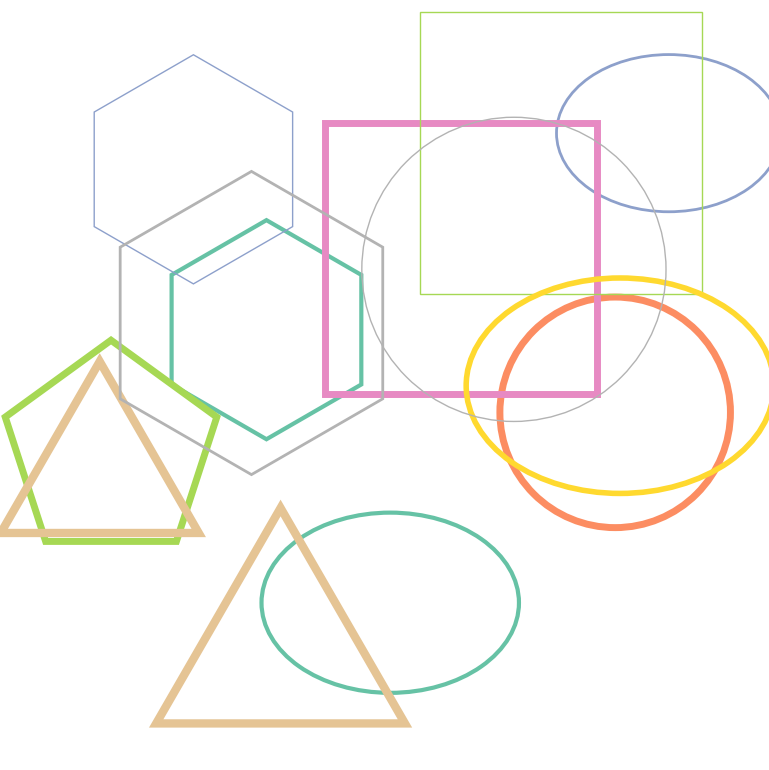[{"shape": "hexagon", "thickness": 1.5, "radius": 0.71, "center": [0.346, 0.572]}, {"shape": "oval", "thickness": 1.5, "radius": 0.84, "center": [0.507, 0.217]}, {"shape": "circle", "thickness": 2.5, "radius": 0.75, "center": [0.799, 0.464]}, {"shape": "oval", "thickness": 1, "radius": 0.73, "center": [0.869, 0.827]}, {"shape": "hexagon", "thickness": 0.5, "radius": 0.74, "center": [0.251, 0.78]}, {"shape": "square", "thickness": 2.5, "radius": 0.88, "center": [0.599, 0.665]}, {"shape": "pentagon", "thickness": 2.5, "radius": 0.72, "center": [0.144, 0.414]}, {"shape": "square", "thickness": 0.5, "radius": 0.92, "center": [0.728, 0.801]}, {"shape": "oval", "thickness": 2, "radius": 1.0, "center": [0.805, 0.499]}, {"shape": "triangle", "thickness": 3, "radius": 0.74, "center": [0.13, 0.382]}, {"shape": "triangle", "thickness": 3, "radius": 0.93, "center": [0.364, 0.154]}, {"shape": "hexagon", "thickness": 1, "radius": 0.98, "center": [0.327, 0.581]}, {"shape": "circle", "thickness": 0.5, "radius": 0.99, "center": [0.667, 0.65]}]